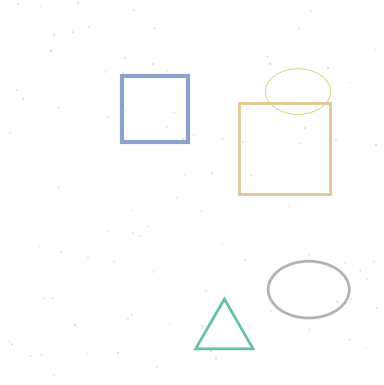[{"shape": "triangle", "thickness": 2, "radius": 0.43, "center": [0.583, 0.137]}, {"shape": "square", "thickness": 3, "radius": 0.43, "center": [0.403, 0.716]}, {"shape": "oval", "thickness": 0.5, "radius": 0.42, "center": [0.774, 0.762]}, {"shape": "square", "thickness": 2, "radius": 0.59, "center": [0.738, 0.615]}, {"shape": "oval", "thickness": 2, "radius": 0.53, "center": [0.802, 0.248]}]